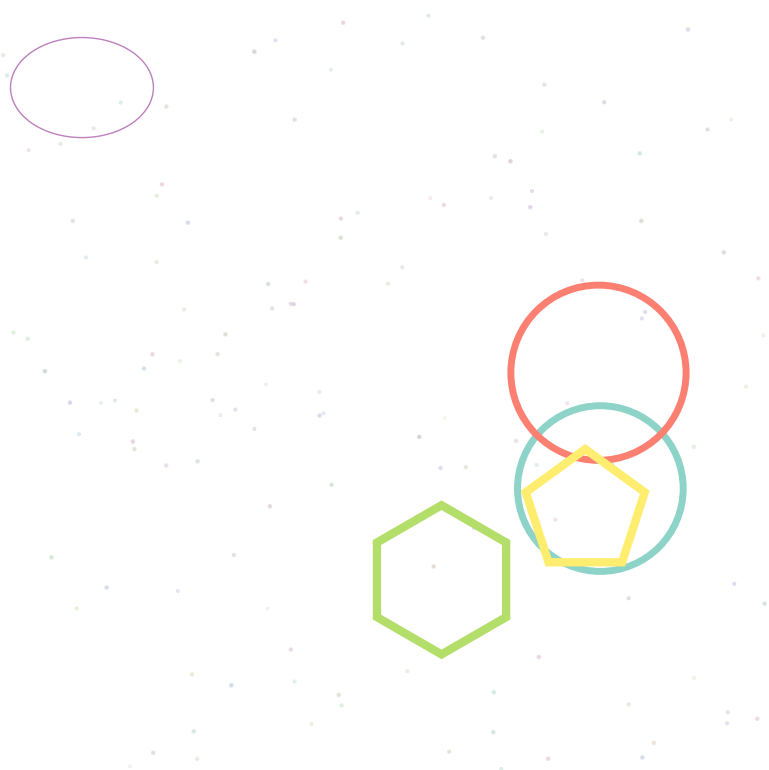[{"shape": "circle", "thickness": 2.5, "radius": 0.54, "center": [0.78, 0.366]}, {"shape": "circle", "thickness": 2.5, "radius": 0.57, "center": [0.777, 0.516]}, {"shape": "hexagon", "thickness": 3, "radius": 0.48, "center": [0.573, 0.247]}, {"shape": "oval", "thickness": 0.5, "radius": 0.46, "center": [0.106, 0.886]}, {"shape": "pentagon", "thickness": 3, "radius": 0.41, "center": [0.76, 0.336]}]